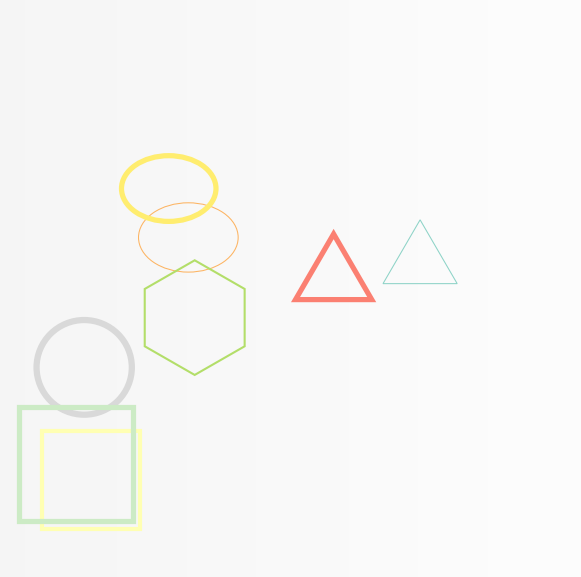[{"shape": "triangle", "thickness": 0.5, "radius": 0.37, "center": [0.723, 0.545]}, {"shape": "square", "thickness": 2, "radius": 0.42, "center": [0.157, 0.168]}, {"shape": "triangle", "thickness": 2.5, "radius": 0.38, "center": [0.574, 0.518]}, {"shape": "oval", "thickness": 0.5, "radius": 0.43, "center": [0.324, 0.588]}, {"shape": "hexagon", "thickness": 1, "radius": 0.5, "center": [0.335, 0.449]}, {"shape": "circle", "thickness": 3, "radius": 0.41, "center": [0.145, 0.363]}, {"shape": "square", "thickness": 2.5, "radius": 0.49, "center": [0.13, 0.196]}, {"shape": "oval", "thickness": 2.5, "radius": 0.41, "center": [0.29, 0.673]}]